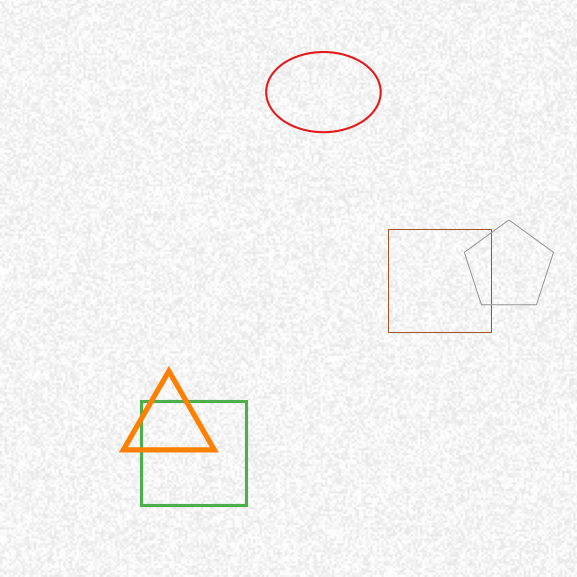[{"shape": "oval", "thickness": 1, "radius": 0.5, "center": [0.56, 0.84]}, {"shape": "square", "thickness": 1.5, "radius": 0.45, "center": [0.335, 0.214]}, {"shape": "triangle", "thickness": 2.5, "radius": 0.45, "center": [0.292, 0.266]}, {"shape": "square", "thickness": 0.5, "radius": 0.45, "center": [0.761, 0.514]}, {"shape": "pentagon", "thickness": 0.5, "radius": 0.41, "center": [0.881, 0.537]}]